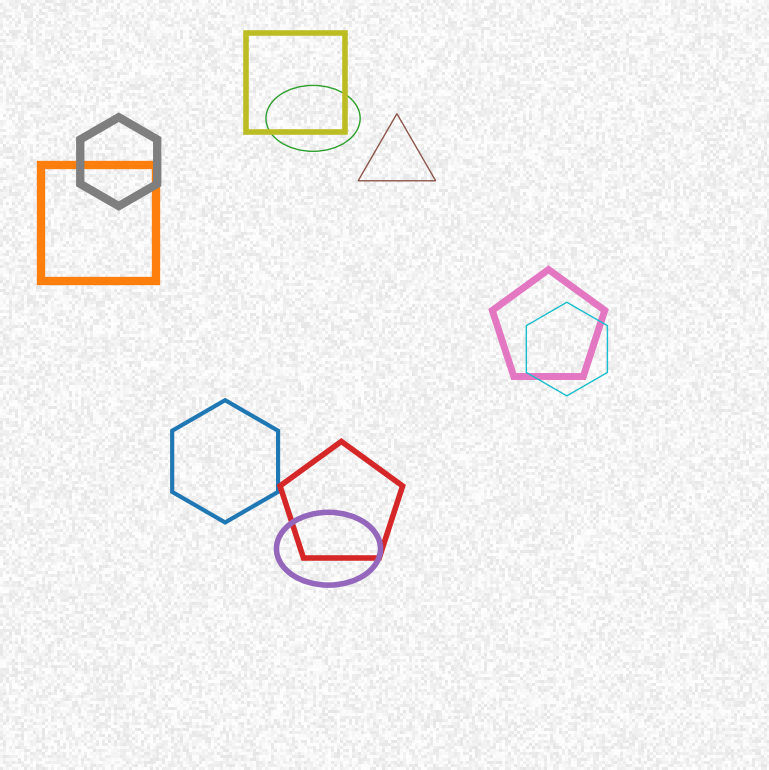[{"shape": "hexagon", "thickness": 1.5, "radius": 0.4, "center": [0.292, 0.401]}, {"shape": "square", "thickness": 3, "radius": 0.37, "center": [0.128, 0.711]}, {"shape": "oval", "thickness": 0.5, "radius": 0.31, "center": [0.407, 0.846]}, {"shape": "pentagon", "thickness": 2, "radius": 0.42, "center": [0.443, 0.343]}, {"shape": "oval", "thickness": 2, "radius": 0.34, "center": [0.427, 0.287]}, {"shape": "triangle", "thickness": 0.5, "radius": 0.29, "center": [0.515, 0.794]}, {"shape": "pentagon", "thickness": 2.5, "radius": 0.38, "center": [0.712, 0.573]}, {"shape": "hexagon", "thickness": 3, "radius": 0.29, "center": [0.154, 0.79]}, {"shape": "square", "thickness": 2, "radius": 0.32, "center": [0.384, 0.893]}, {"shape": "hexagon", "thickness": 0.5, "radius": 0.3, "center": [0.736, 0.547]}]